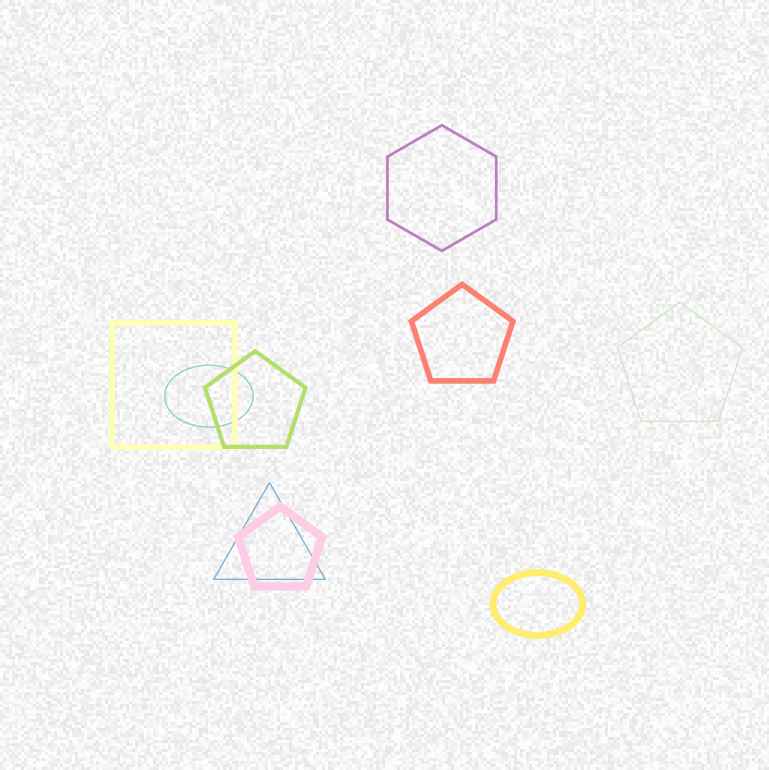[{"shape": "oval", "thickness": 0.5, "radius": 0.29, "center": [0.271, 0.486]}, {"shape": "square", "thickness": 2, "radius": 0.4, "center": [0.225, 0.5]}, {"shape": "pentagon", "thickness": 2, "radius": 0.35, "center": [0.6, 0.561]}, {"shape": "triangle", "thickness": 0.5, "radius": 0.42, "center": [0.35, 0.289]}, {"shape": "pentagon", "thickness": 1.5, "radius": 0.34, "center": [0.331, 0.475]}, {"shape": "pentagon", "thickness": 3, "radius": 0.29, "center": [0.364, 0.285]}, {"shape": "hexagon", "thickness": 1, "radius": 0.41, "center": [0.574, 0.756]}, {"shape": "pentagon", "thickness": 0.5, "radius": 0.43, "center": [0.883, 0.522]}, {"shape": "oval", "thickness": 2.5, "radius": 0.29, "center": [0.698, 0.216]}]